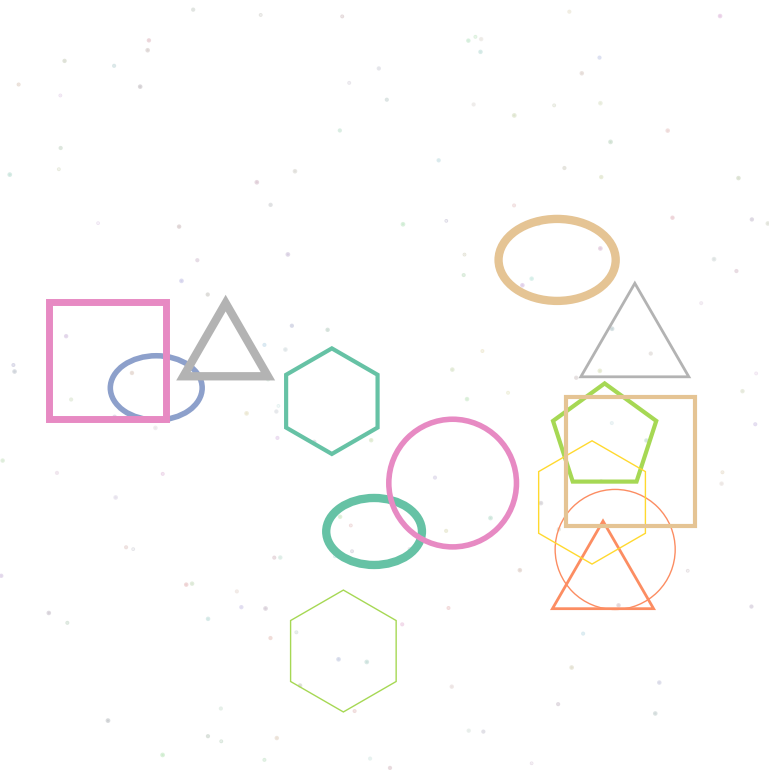[{"shape": "oval", "thickness": 3, "radius": 0.31, "center": [0.486, 0.31]}, {"shape": "hexagon", "thickness": 1.5, "radius": 0.34, "center": [0.431, 0.479]}, {"shape": "circle", "thickness": 0.5, "radius": 0.39, "center": [0.799, 0.286]}, {"shape": "triangle", "thickness": 1, "radius": 0.38, "center": [0.783, 0.247]}, {"shape": "oval", "thickness": 2, "radius": 0.3, "center": [0.203, 0.496]}, {"shape": "circle", "thickness": 2, "radius": 0.41, "center": [0.588, 0.373]}, {"shape": "square", "thickness": 2.5, "radius": 0.38, "center": [0.14, 0.531]}, {"shape": "pentagon", "thickness": 1.5, "radius": 0.35, "center": [0.785, 0.432]}, {"shape": "hexagon", "thickness": 0.5, "radius": 0.4, "center": [0.446, 0.155]}, {"shape": "hexagon", "thickness": 0.5, "radius": 0.4, "center": [0.769, 0.347]}, {"shape": "square", "thickness": 1.5, "radius": 0.42, "center": [0.819, 0.4]}, {"shape": "oval", "thickness": 3, "radius": 0.38, "center": [0.724, 0.662]}, {"shape": "triangle", "thickness": 3, "radius": 0.32, "center": [0.293, 0.543]}, {"shape": "triangle", "thickness": 1, "radius": 0.4, "center": [0.824, 0.551]}]